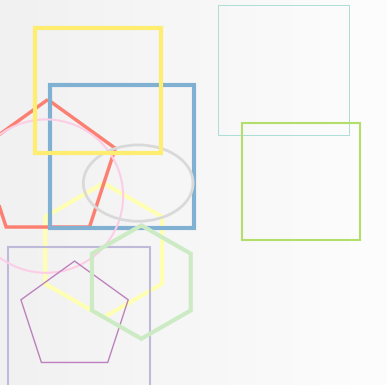[{"shape": "square", "thickness": 0.5, "radius": 0.85, "center": [0.732, 0.819]}, {"shape": "hexagon", "thickness": 3, "radius": 0.87, "center": [0.267, 0.35]}, {"shape": "square", "thickness": 1.5, "radius": 0.92, "center": [0.203, 0.175]}, {"shape": "pentagon", "thickness": 2.5, "radius": 0.92, "center": [0.123, 0.558]}, {"shape": "square", "thickness": 3, "radius": 0.93, "center": [0.314, 0.592]}, {"shape": "square", "thickness": 1.5, "radius": 0.77, "center": [0.777, 0.529]}, {"shape": "circle", "thickness": 1.5, "radius": 1.0, "center": [0.119, 0.491]}, {"shape": "oval", "thickness": 2, "radius": 0.71, "center": [0.357, 0.524]}, {"shape": "pentagon", "thickness": 1, "radius": 0.73, "center": [0.192, 0.176]}, {"shape": "hexagon", "thickness": 3, "radius": 0.74, "center": [0.365, 0.267]}, {"shape": "square", "thickness": 3, "radius": 0.81, "center": [0.253, 0.764]}]